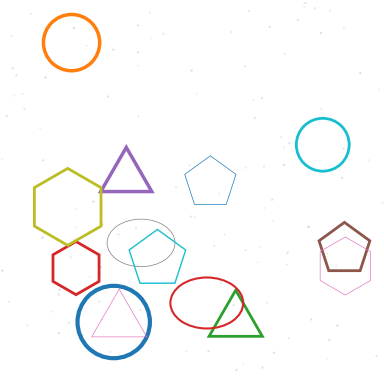[{"shape": "pentagon", "thickness": 0.5, "radius": 0.35, "center": [0.546, 0.525]}, {"shape": "circle", "thickness": 3, "radius": 0.47, "center": [0.295, 0.164]}, {"shape": "circle", "thickness": 2.5, "radius": 0.37, "center": [0.186, 0.889]}, {"shape": "triangle", "thickness": 2, "radius": 0.4, "center": [0.612, 0.166]}, {"shape": "hexagon", "thickness": 2, "radius": 0.35, "center": [0.197, 0.304]}, {"shape": "oval", "thickness": 1.5, "radius": 0.47, "center": [0.537, 0.213]}, {"shape": "triangle", "thickness": 2.5, "radius": 0.38, "center": [0.328, 0.541]}, {"shape": "pentagon", "thickness": 2, "radius": 0.35, "center": [0.895, 0.353]}, {"shape": "hexagon", "thickness": 0.5, "radius": 0.38, "center": [0.897, 0.309]}, {"shape": "triangle", "thickness": 0.5, "radius": 0.41, "center": [0.31, 0.166]}, {"shape": "oval", "thickness": 0.5, "radius": 0.44, "center": [0.366, 0.369]}, {"shape": "hexagon", "thickness": 2, "radius": 0.5, "center": [0.176, 0.463]}, {"shape": "pentagon", "thickness": 1, "radius": 0.39, "center": [0.409, 0.327]}, {"shape": "circle", "thickness": 2, "radius": 0.34, "center": [0.838, 0.624]}]